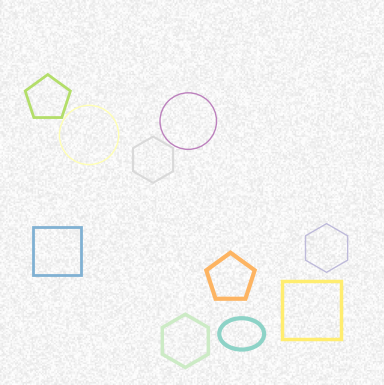[{"shape": "oval", "thickness": 3, "radius": 0.29, "center": [0.628, 0.133]}, {"shape": "circle", "thickness": 1, "radius": 0.38, "center": [0.231, 0.649]}, {"shape": "hexagon", "thickness": 1, "radius": 0.32, "center": [0.848, 0.356]}, {"shape": "square", "thickness": 2, "radius": 0.31, "center": [0.148, 0.349]}, {"shape": "pentagon", "thickness": 3, "radius": 0.33, "center": [0.599, 0.278]}, {"shape": "pentagon", "thickness": 2, "radius": 0.31, "center": [0.124, 0.745]}, {"shape": "hexagon", "thickness": 1.5, "radius": 0.3, "center": [0.398, 0.585]}, {"shape": "circle", "thickness": 1, "radius": 0.37, "center": [0.489, 0.685]}, {"shape": "hexagon", "thickness": 2.5, "radius": 0.35, "center": [0.481, 0.115]}, {"shape": "square", "thickness": 2.5, "radius": 0.38, "center": [0.809, 0.194]}]